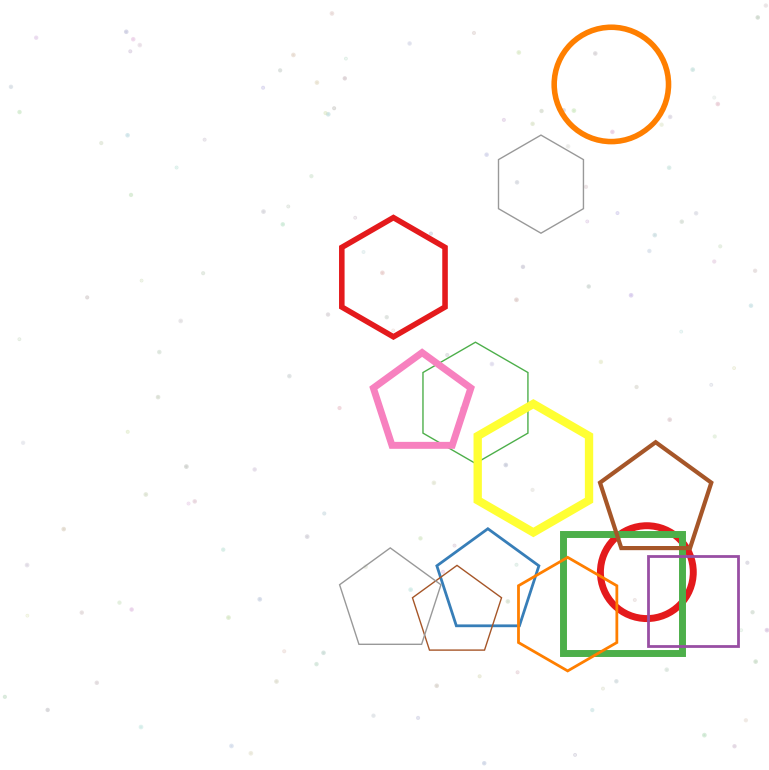[{"shape": "circle", "thickness": 2.5, "radius": 0.3, "center": [0.84, 0.257]}, {"shape": "hexagon", "thickness": 2, "radius": 0.39, "center": [0.511, 0.64]}, {"shape": "pentagon", "thickness": 1, "radius": 0.35, "center": [0.634, 0.244]}, {"shape": "square", "thickness": 2.5, "radius": 0.39, "center": [0.809, 0.229]}, {"shape": "hexagon", "thickness": 0.5, "radius": 0.39, "center": [0.617, 0.477]}, {"shape": "square", "thickness": 1, "radius": 0.29, "center": [0.9, 0.22]}, {"shape": "circle", "thickness": 2, "radius": 0.37, "center": [0.794, 0.89]}, {"shape": "hexagon", "thickness": 1, "radius": 0.37, "center": [0.737, 0.202]}, {"shape": "hexagon", "thickness": 3, "radius": 0.42, "center": [0.693, 0.392]}, {"shape": "pentagon", "thickness": 0.5, "radius": 0.3, "center": [0.594, 0.205]}, {"shape": "pentagon", "thickness": 1.5, "radius": 0.38, "center": [0.852, 0.35]}, {"shape": "pentagon", "thickness": 2.5, "radius": 0.33, "center": [0.548, 0.475]}, {"shape": "pentagon", "thickness": 0.5, "radius": 0.35, "center": [0.507, 0.219]}, {"shape": "hexagon", "thickness": 0.5, "radius": 0.32, "center": [0.703, 0.761]}]